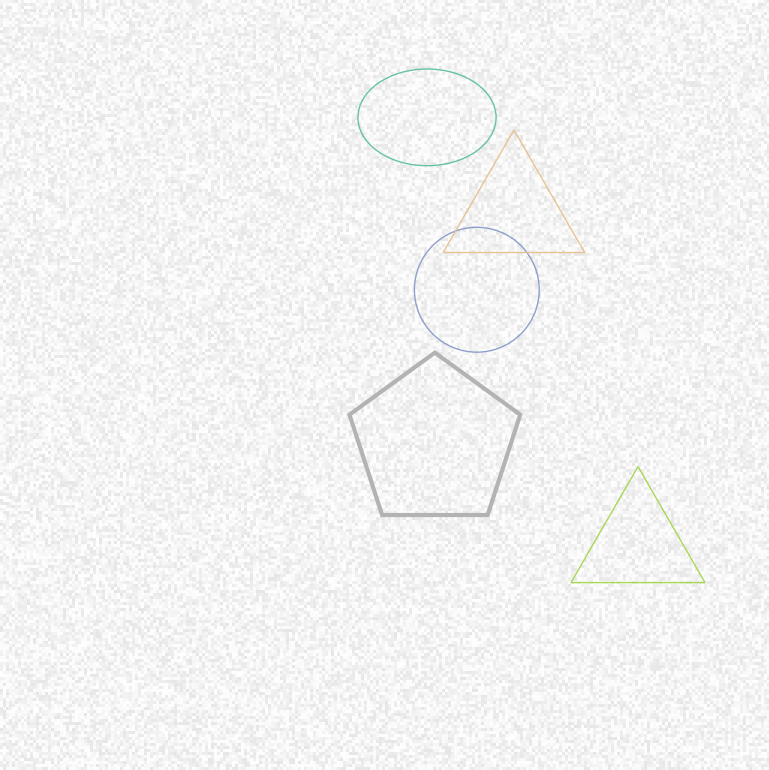[{"shape": "oval", "thickness": 0.5, "radius": 0.45, "center": [0.555, 0.848]}, {"shape": "circle", "thickness": 0.5, "radius": 0.41, "center": [0.619, 0.624]}, {"shape": "triangle", "thickness": 0.5, "radius": 0.5, "center": [0.829, 0.294]}, {"shape": "triangle", "thickness": 0.5, "radius": 0.53, "center": [0.667, 0.725]}, {"shape": "pentagon", "thickness": 1.5, "radius": 0.58, "center": [0.565, 0.425]}]